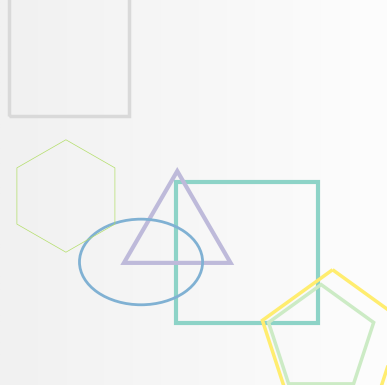[{"shape": "square", "thickness": 3, "radius": 0.91, "center": [0.637, 0.343]}, {"shape": "triangle", "thickness": 3, "radius": 0.79, "center": [0.457, 0.397]}, {"shape": "oval", "thickness": 2, "radius": 0.79, "center": [0.364, 0.32]}, {"shape": "hexagon", "thickness": 0.5, "radius": 0.73, "center": [0.17, 0.491]}, {"shape": "square", "thickness": 2.5, "radius": 0.78, "center": [0.178, 0.854]}, {"shape": "pentagon", "thickness": 2.5, "radius": 0.71, "center": [0.829, 0.118]}, {"shape": "pentagon", "thickness": 2.5, "radius": 0.95, "center": [0.858, 0.109]}]